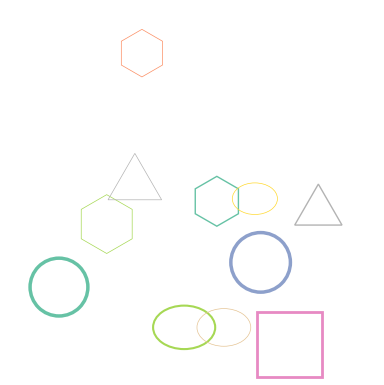[{"shape": "hexagon", "thickness": 1, "radius": 0.32, "center": [0.563, 0.477]}, {"shape": "circle", "thickness": 2.5, "radius": 0.38, "center": [0.153, 0.254]}, {"shape": "hexagon", "thickness": 0.5, "radius": 0.31, "center": [0.369, 0.862]}, {"shape": "circle", "thickness": 2.5, "radius": 0.39, "center": [0.677, 0.319]}, {"shape": "square", "thickness": 2, "radius": 0.42, "center": [0.753, 0.105]}, {"shape": "oval", "thickness": 1.5, "radius": 0.4, "center": [0.478, 0.15]}, {"shape": "hexagon", "thickness": 0.5, "radius": 0.38, "center": [0.277, 0.418]}, {"shape": "oval", "thickness": 0.5, "radius": 0.29, "center": [0.662, 0.484]}, {"shape": "oval", "thickness": 0.5, "radius": 0.35, "center": [0.581, 0.15]}, {"shape": "triangle", "thickness": 0.5, "radius": 0.4, "center": [0.35, 0.521]}, {"shape": "triangle", "thickness": 1, "radius": 0.35, "center": [0.827, 0.451]}]